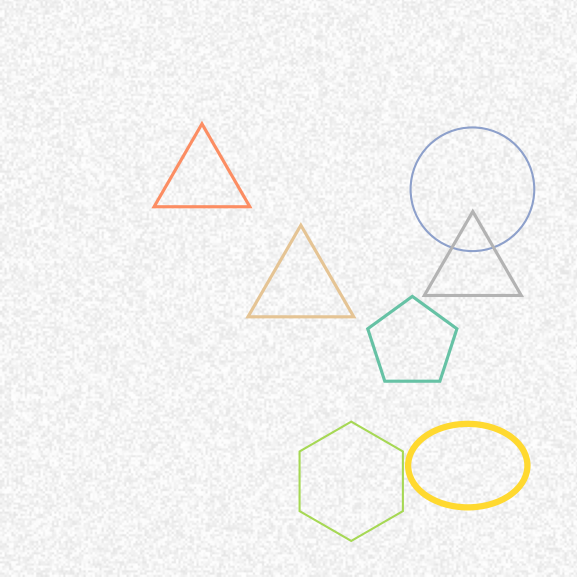[{"shape": "pentagon", "thickness": 1.5, "radius": 0.41, "center": [0.714, 0.405]}, {"shape": "triangle", "thickness": 1.5, "radius": 0.48, "center": [0.35, 0.689]}, {"shape": "circle", "thickness": 1, "radius": 0.54, "center": [0.818, 0.671]}, {"shape": "hexagon", "thickness": 1, "radius": 0.52, "center": [0.608, 0.166]}, {"shape": "oval", "thickness": 3, "radius": 0.52, "center": [0.81, 0.193]}, {"shape": "triangle", "thickness": 1.5, "radius": 0.53, "center": [0.521, 0.503]}, {"shape": "triangle", "thickness": 1.5, "radius": 0.48, "center": [0.819, 0.536]}]